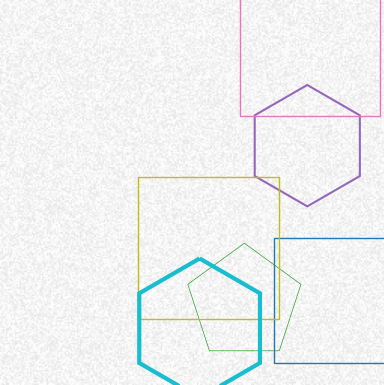[{"shape": "square", "thickness": 1, "radius": 0.81, "center": [0.875, 0.22]}, {"shape": "pentagon", "thickness": 0.5, "radius": 0.77, "center": [0.635, 0.214]}, {"shape": "hexagon", "thickness": 1.5, "radius": 0.79, "center": [0.798, 0.622]}, {"shape": "square", "thickness": 1, "radius": 0.91, "center": [0.805, 0.88]}, {"shape": "square", "thickness": 1, "radius": 0.92, "center": [0.542, 0.356]}, {"shape": "hexagon", "thickness": 3, "radius": 0.9, "center": [0.518, 0.148]}]